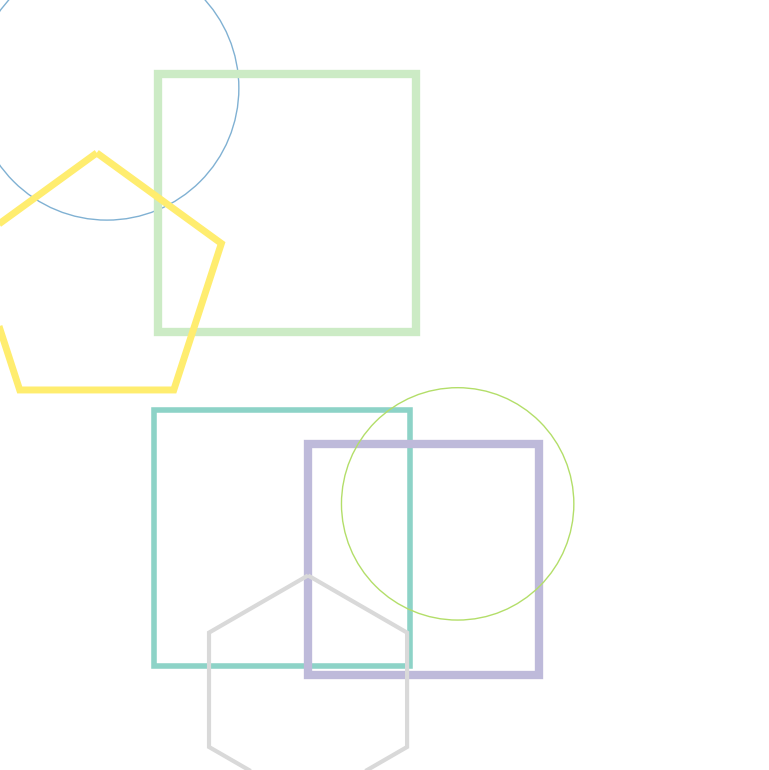[{"shape": "square", "thickness": 2, "radius": 0.83, "center": [0.366, 0.302]}, {"shape": "square", "thickness": 3, "radius": 0.75, "center": [0.55, 0.273]}, {"shape": "circle", "thickness": 0.5, "radius": 0.86, "center": [0.139, 0.886]}, {"shape": "circle", "thickness": 0.5, "radius": 0.75, "center": [0.594, 0.346]}, {"shape": "hexagon", "thickness": 1.5, "radius": 0.74, "center": [0.4, 0.104]}, {"shape": "square", "thickness": 3, "radius": 0.84, "center": [0.373, 0.737]}, {"shape": "pentagon", "thickness": 2.5, "radius": 0.85, "center": [0.126, 0.631]}]